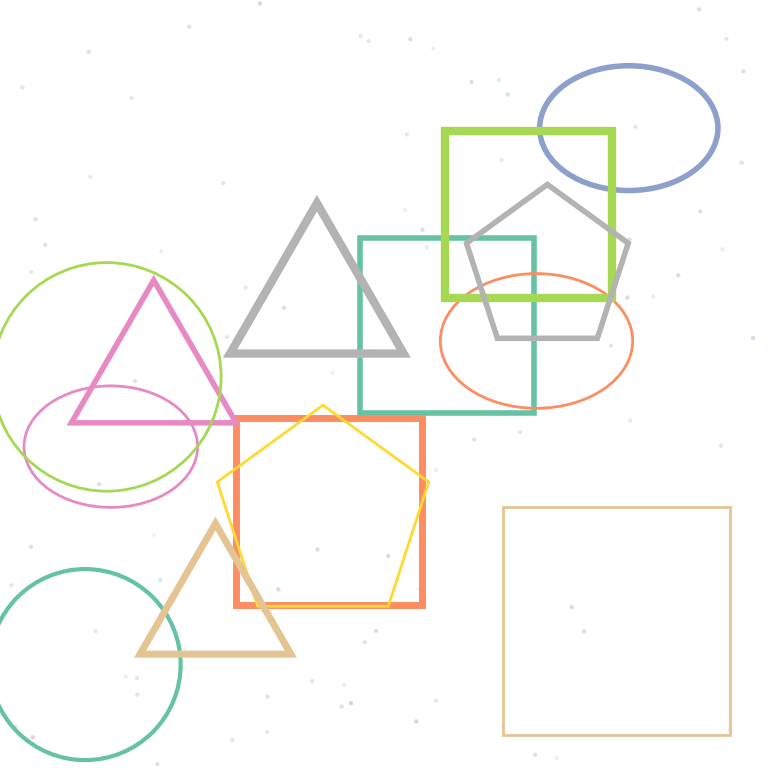[{"shape": "circle", "thickness": 1.5, "radius": 0.62, "center": [0.111, 0.137]}, {"shape": "square", "thickness": 2, "radius": 0.57, "center": [0.581, 0.577]}, {"shape": "square", "thickness": 2.5, "radius": 0.6, "center": [0.427, 0.336]}, {"shape": "oval", "thickness": 1, "radius": 0.62, "center": [0.697, 0.557]}, {"shape": "oval", "thickness": 2, "radius": 0.58, "center": [0.817, 0.834]}, {"shape": "triangle", "thickness": 2, "radius": 0.62, "center": [0.2, 0.513]}, {"shape": "oval", "thickness": 1, "radius": 0.56, "center": [0.144, 0.42]}, {"shape": "square", "thickness": 3, "radius": 0.54, "center": [0.686, 0.721]}, {"shape": "circle", "thickness": 1, "radius": 0.74, "center": [0.139, 0.511]}, {"shape": "pentagon", "thickness": 1, "radius": 0.72, "center": [0.419, 0.329]}, {"shape": "triangle", "thickness": 2.5, "radius": 0.57, "center": [0.28, 0.207]}, {"shape": "square", "thickness": 1, "radius": 0.74, "center": [0.801, 0.194]}, {"shape": "pentagon", "thickness": 2, "radius": 0.55, "center": [0.711, 0.65]}, {"shape": "triangle", "thickness": 3, "radius": 0.65, "center": [0.412, 0.606]}]